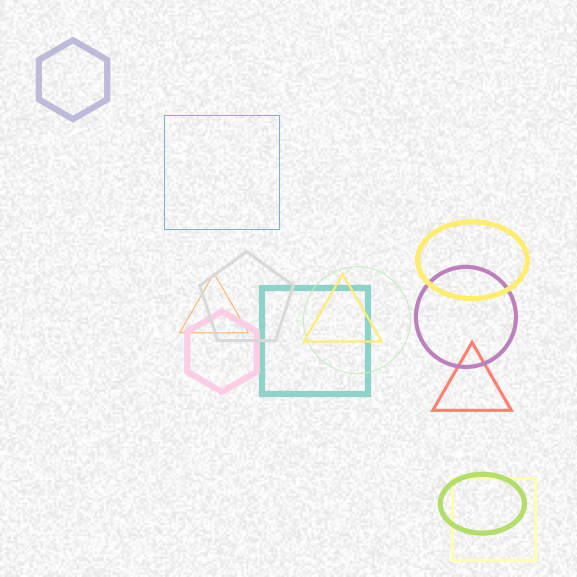[{"shape": "square", "thickness": 3, "radius": 0.46, "center": [0.546, 0.409]}, {"shape": "square", "thickness": 1.5, "radius": 0.36, "center": [0.854, 0.1]}, {"shape": "hexagon", "thickness": 3, "radius": 0.34, "center": [0.126, 0.861]}, {"shape": "triangle", "thickness": 1.5, "radius": 0.39, "center": [0.817, 0.328]}, {"shape": "square", "thickness": 0.5, "radius": 0.5, "center": [0.383, 0.701]}, {"shape": "triangle", "thickness": 0.5, "radius": 0.34, "center": [0.371, 0.457]}, {"shape": "oval", "thickness": 2.5, "radius": 0.36, "center": [0.835, 0.127]}, {"shape": "hexagon", "thickness": 3, "radius": 0.35, "center": [0.385, 0.39]}, {"shape": "pentagon", "thickness": 1.5, "radius": 0.43, "center": [0.427, 0.478]}, {"shape": "circle", "thickness": 2, "radius": 0.43, "center": [0.807, 0.45]}, {"shape": "circle", "thickness": 0.5, "radius": 0.46, "center": [0.618, 0.445]}, {"shape": "oval", "thickness": 2.5, "radius": 0.47, "center": [0.818, 0.549]}, {"shape": "triangle", "thickness": 1, "radius": 0.39, "center": [0.593, 0.447]}]